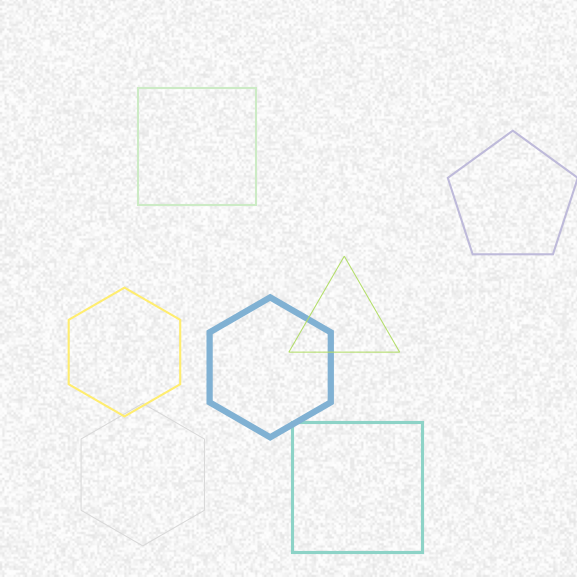[{"shape": "square", "thickness": 1.5, "radius": 0.56, "center": [0.619, 0.156]}, {"shape": "pentagon", "thickness": 1, "radius": 0.59, "center": [0.888, 0.655]}, {"shape": "hexagon", "thickness": 3, "radius": 0.61, "center": [0.468, 0.363]}, {"shape": "triangle", "thickness": 0.5, "radius": 0.55, "center": [0.596, 0.445]}, {"shape": "hexagon", "thickness": 0.5, "radius": 0.62, "center": [0.247, 0.177]}, {"shape": "square", "thickness": 1, "radius": 0.51, "center": [0.341, 0.746]}, {"shape": "hexagon", "thickness": 1, "radius": 0.56, "center": [0.215, 0.39]}]